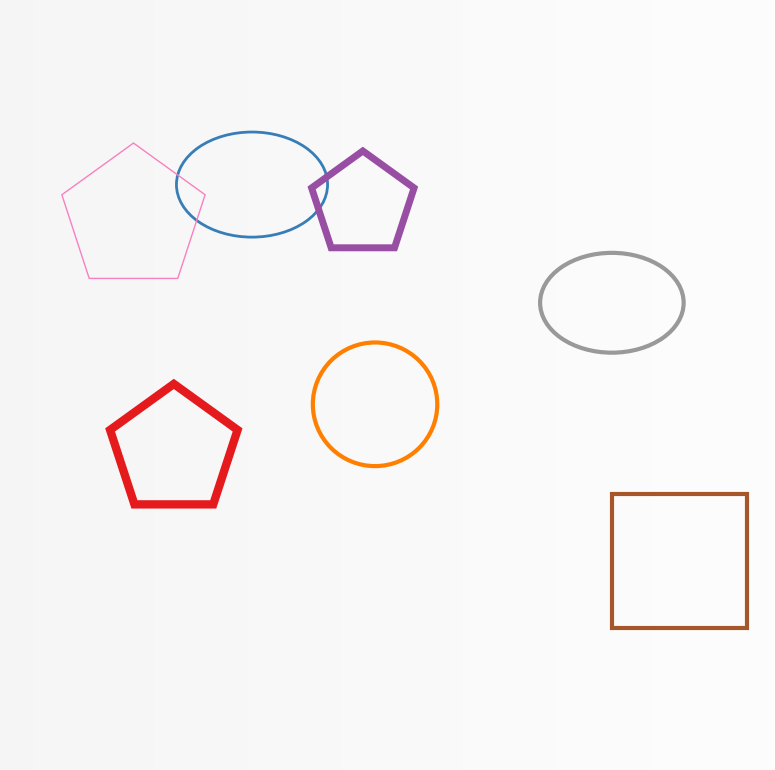[{"shape": "pentagon", "thickness": 3, "radius": 0.43, "center": [0.224, 0.415]}, {"shape": "oval", "thickness": 1, "radius": 0.49, "center": [0.325, 0.76]}, {"shape": "pentagon", "thickness": 2.5, "radius": 0.35, "center": [0.468, 0.734]}, {"shape": "circle", "thickness": 1.5, "radius": 0.4, "center": [0.484, 0.475]}, {"shape": "square", "thickness": 1.5, "radius": 0.43, "center": [0.877, 0.272]}, {"shape": "pentagon", "thickness": 0.5, "radius": 0.49, "center": [0.172, 0.717]}, {"shape": "oval", "thickness": 1.5, "radius": 0.46, "center": [0.79, 0.607]}]